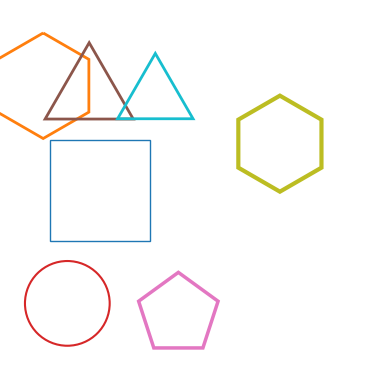[{"shape": "square", "thickness": 1, "radius": 0.65, "center": [0.26, 0.505]}, {"shape": "hexagon", "thickness": 2, "radius": 0.69, "center": [0.112, 0.777]}, {"shape": "circle", "thickness": 1.5, "radius": 0.55, "center": [0.175, 0.212]}, {"shape": "triangle", "thickness": 2, "radius": 0.66, "center": [0.232, 0.757]}, {"shape": "pentagon", "thickness": 2.5, "radius": 0.54, "center": [0.463, 0.184]}, {"shape": "hexagon", "thickness": 3, "radius": 0.62, "center": [0.727, 0.627]}, {"shape": "triangle", "thickness": 2, "radius": 0.57, "center": [0.403, 0.748]}]